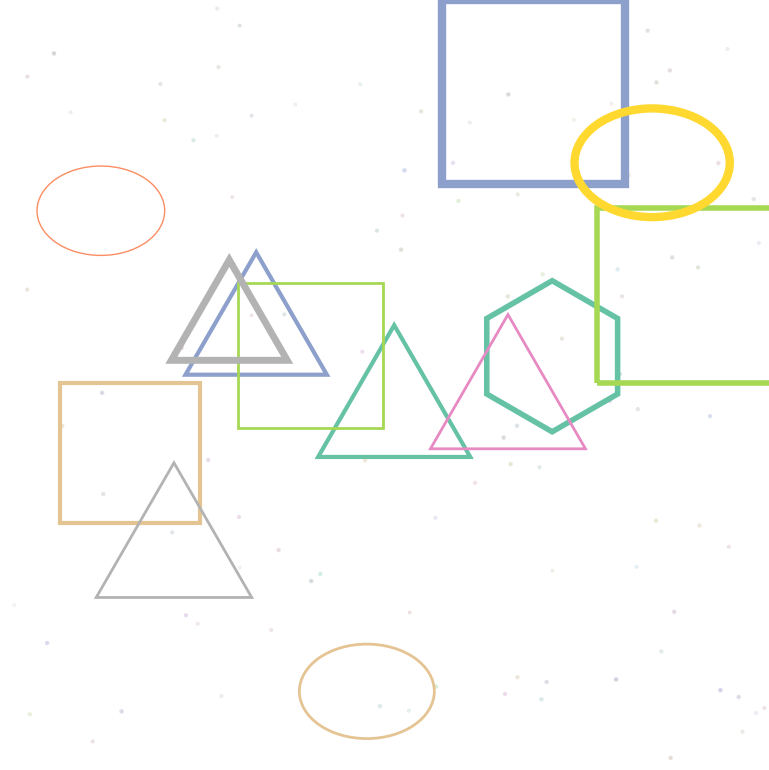[{"shape": "triangle", "thickness": 1.5, "radius": 0.57, "center": [0.512, 0.464]}, {"shape": "hexagon", "thickness": 2, "radius": 0.49, "center": [0.717, 0.537]}, {"shape": "oval", "thickness": 0.5, "radius": 0.41, "center": [0.131, 0.726]}, {"shape": "square", "thickness": 3, "radius": 0.6, "center": [0.693, 0.881]}, {"shape": "triangle", "thickness": 1.5, "radius": 0.53, "center": [0.333, 0.566]}, {"shape": "triangle", "thickness": 1, "radius": 0.58, "center": [0.66, 0.475]}, {"shape": "square", "thickness": 1, "radius": 0.47, "center": [0.403, 0.539]}, {"shape": "square", "thickness": 2, "radius": 0.57, "center": [0.889, 0.617]}, {"shape": "oval", "thickness": 3, "radius": 0.5, "center": [0.847, 0.789]}, {"shape": "square", "thickness": 1.5, "radius": 0.45, "center": [0.169, 0.412]}, {"shape": "oval", "thickness": 1, "radius": 0.44, "center": [0.476, 0.102]}, {"shape": "triangle", "thickness": 2.5, "radius": 0.43, "center": [0.298, 0.576]}, {"shape": "triangle", "thickness": 1, "radius": 0.58, "center": [0.226, 0.282]}]